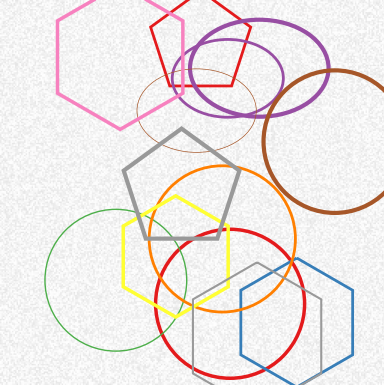[{"shape": "pentagon", "thickness": 2, "radius": 0.68, "center": [0.521, 0.887]}, {"shape": "circle", "thickness": 2.5, "radius": 0.97, "center": [0.598, 0.211]}, {"shape": "hexagon", "thickness": 2, "radius": 0.84, "center": [0.771, 0.162]}, {"shape": "circle", "thickness": 1, "radius": 0.92, "center": [0.301, 0.272]}, {"shape": "oval", "thickness": 2, "radius": 0.72, "center": [0.592, 0.797]}, {"shape": "oval", "thickness": 3, "radius": 0.9, "center": [0.673, 0.823]}, {"shape": "circle", "thickness": 2, "radius": 0.95, "center": [0.577, 0.379]}, {"shape": "hexagon", "thickness": 2.5, "radius": 0.79, "center": [0.456, 0.334]}, {"shape": "circle", "thickness": 3, "radius": 0.93, "center": [0.87, 0.632]}, {"shape": "oval", "thickness": 0.5, "radius": 0.77, "center": [0.511, 0.713]}, {"shape": "hexagon", "thickness": 2.5, "radius": 0.94, "center": [0.312, 0.852]}, {"shape": "hexagon", "thickness": 1.5, "radius": 0.96, "center": [0.668, 0.126]}, {"shape": "pentagon", "thickness": 3, "radius": 0.79, "center": [0.472, 0.508]}]